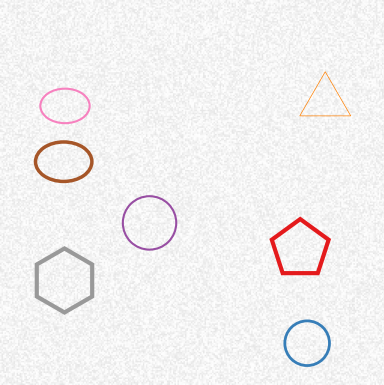[{"shape": "pentagon", "thickness": 3, "radius": 0.39, "center": [0.78, 0.353]}, {"shape": "circle", "thickness": 2, "radius": 0.29, "center": [0.798, 0.109]}, {"shape": "circle", "thickness": 1.5, "radius": 0.35, "center": [0.388, 0.421]}, {"shape": "triangle", "thickness": 0.5, "radius": 0.38, "center": [0.845, 0.737]}, {"shape": "oval", "thickness": 2.5, "radius": 0.37, "center": [0.165, 0.58]}, {"shape": "oval", "thickness": 1.5, "radius": 0.32, "center": [0.169, 0.725]}, {"shape": "hexagon", "thickness": 3, "radius": 0.42, "center": [0.167, 0.271]}]